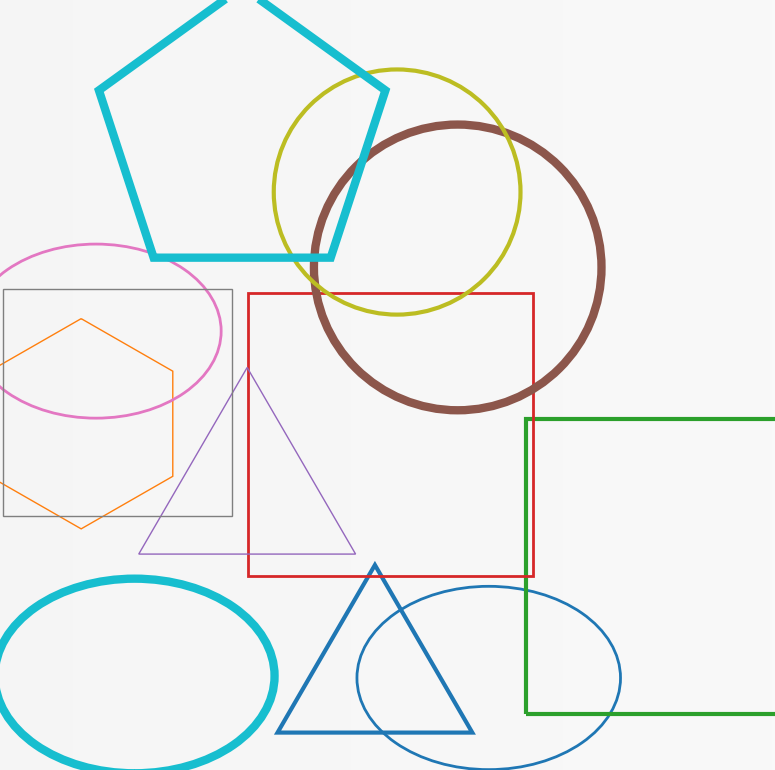[{"shape": "triangle", "thickness": 1.5, "radius": 0.73, "center": [0.484, 0.121]}, {"shape": "oval", "thickness": 1, "radius": 0.85, "center": [0.631, 0.12]}, {"shape": "hexagon", "thickness": 0.5, "radius": 0.68, "center": [0.105, 0.45]}, {"shape": "square", "thickness": 1.5, "radius": 0.96, "center": [0.87, 0.264]}, {"shape": "square", "thickness": 1, "radius": 0.92, "center": [0.504, 0.435]}, {"shape": "triangle", "thickness": 0.5, "radius": 0.81, "center": [0.319, 0.361]}, {"shape": "circle", "thickness": 3, "radius": 0.93, "center": [0.591, 0.653]}, {"shape": "oval", "thickness": 1, "radius": 0.81, "center": [0.124, 0.57]}, {"shape": "square", "thickness": 0.5, "radius": 0.74, "center": [0.152, 0.478]}, {"shape": "circle", "thickness": 1.5, "radius": 0.8, "center": [0.512, 0.751]}, {"shape": "oval", "thickness": 3, "radius": 0.9, "center": [0.174, 0.122]}, {"shape": "pentagon", "thickness": 3, "radius": 0.97, "center": [0.312, 0.823]}]